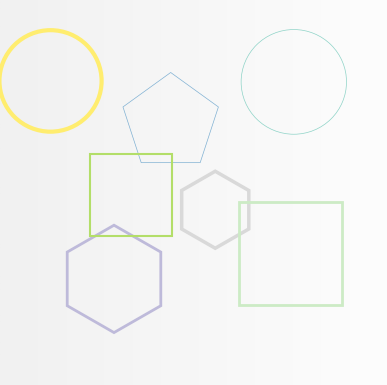[{"shape": "circle", "thickness": 0.5, "radius": 0.68, "center": [0.758, 0.787]}, {"shape": "hexagon", "thickness": 2, "radius": 0.7, "center": [0.294, 0.276]}, {"shape": "pentagon", "thickness": 0.5, "radius": 0.65, "center": [0.44, 0.682]}, {"shape": "square", "thickness": 1.5, "radius": 0.53, "center": [0.338, 0.494]}, {"shape": "hexagon", "thickness": 2.5, "radius": 0.5, "center": [0.555, 0.455]}, {"shape": "square", "thickness": 2, "radius": 0.67, "center": [0.749, 0.342]}, {"shape": "circle", "thickness": 3, "radius": 0.66, "center": [0.13, 0.79]}]